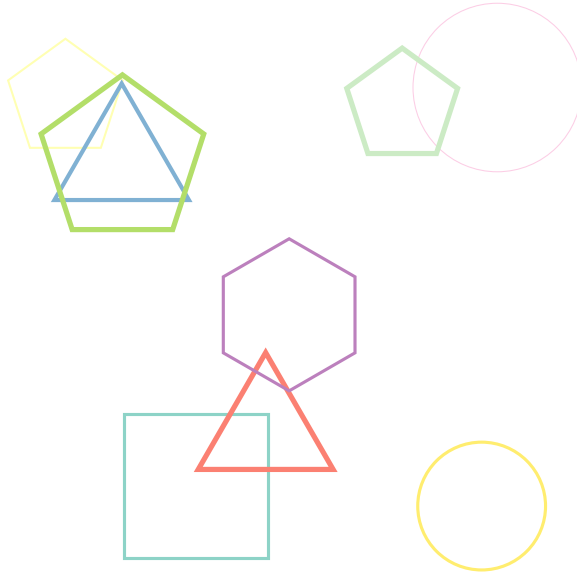[{"shape": "square", "thickness": 1.5, "radius": 0.63, "center": [0.34, 0.157]}, {"shape": "pentagon", "thickness": 1, "radius": 0.52, "center": [0.113, 0.828]}, {"shape": "triangle", "thickness": 2.5, "radius": 0.67, "center": [0.46, 0.254]}, {"shape": "triangle", "thickness": 2, "radius": 0.67, "center": [0.211, 0.72]}, {"shape": "pentagon", "thickness": 2.5, "radius": 0.74, "center": [0.212, 0.721]}, {"shape": "circle", "thickness": 0.5, "radius": 0.73, "center": [0.861, 0.848]}, {"shape": "hexagon", "thickness": 1.5, "radius": 0.66, "center": [0.501, 0.454]}, {"shape": "pentagon", "thickness": 2.5, "radius": 0.5, "center": [0.696, 0.815]}, {"shape": "circle", "thickness": 1.5, "radius": 0.55, "center": [0.834, 0.123]}]